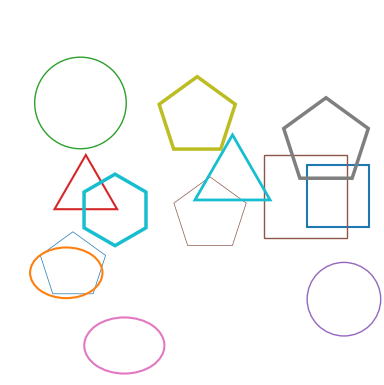[{"shape": "pentagon", "thickness": 0.5, "radius": 0.45, "center": [0.189, 0.309]}, {"shape": "square", "thickness": 1.5, "radius": 0.41, "center": [0.877, 0.491]}, {"shape": "oval", "thickness": 1.5, "radius": 0.47, "center": [0.172, 0.291]}, {"shape": "circle", "thickness": 1, "radius": 0.59, "center": [0.209, 0.733]}, {"shape": "triangle", "thickness": 1.5, "radius": 0.47, "center": [0.223, 0.504]}, {"shape": "circle", "thickness": 1, "radius": 0.48, "center": [0.893, 0.223]}, {"shape": "square", "thickness": 1, "radius": 0.54, "center": [0.794, 0.49]}, {"shape": "pentagon", "thickness": 0.5, "radius": 0.49, "center": [0.546, 0.442]}, {"shape": "oval", "thickness": 1.5, "radius": 0.52, "center": [0.323, 0.103]}, {"shape": "pentagon", "thickness": 2.5, "radius": 0.58, "center": [0.847, 0.631]}, {"shape": "pentagon", "thickness": 2.5, "radius": 0.52, "center": [0.512, 0.697]}, {"shape": "hexagon", "thickness": 2.5, "radius": 0.46, "center": [0.299, 0.455]}, {"shape": "triangle", "thickness": 2, "radius": 0.56, "center": [0.604, 0.537]}]